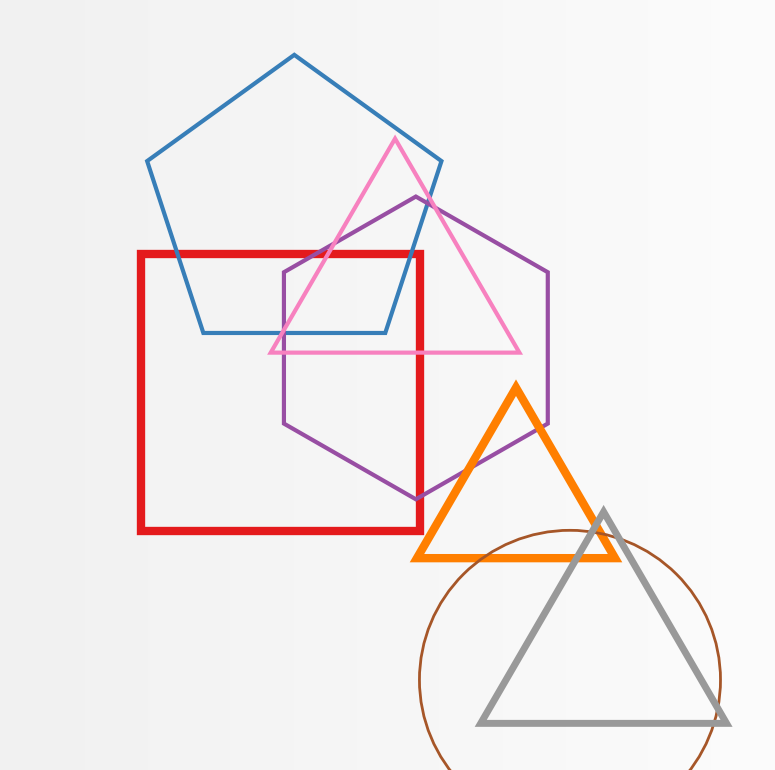[{"shape": "square", "thickness": 3, "radius": 0.9, "center": [0.362, 0.49]}, {"shape": "pentagon", "thickness": 1.5, "radius": 1.0, "center": [0.38, 0.729]}, {"shape": "hexagon", "thickness": 1.5, "radius": 0.98, "center": [0.537, 0.548]}, {"shape": "triangle", "thickness": 3, "radius": 0.74, "center": [0.666, 0.349]}, {"shape": "circle", "thickness": 1, "radius": 0.97, "center": [0.735, 0.117]}, {"shape": "triangle", "thickness": 1.5, "radius": 0.93, "center": [0.51, 0.635]}, {"shape": "triangle", "thickness": 2.5, "radius": 0.92, "center": [0.779, 0.152]}]